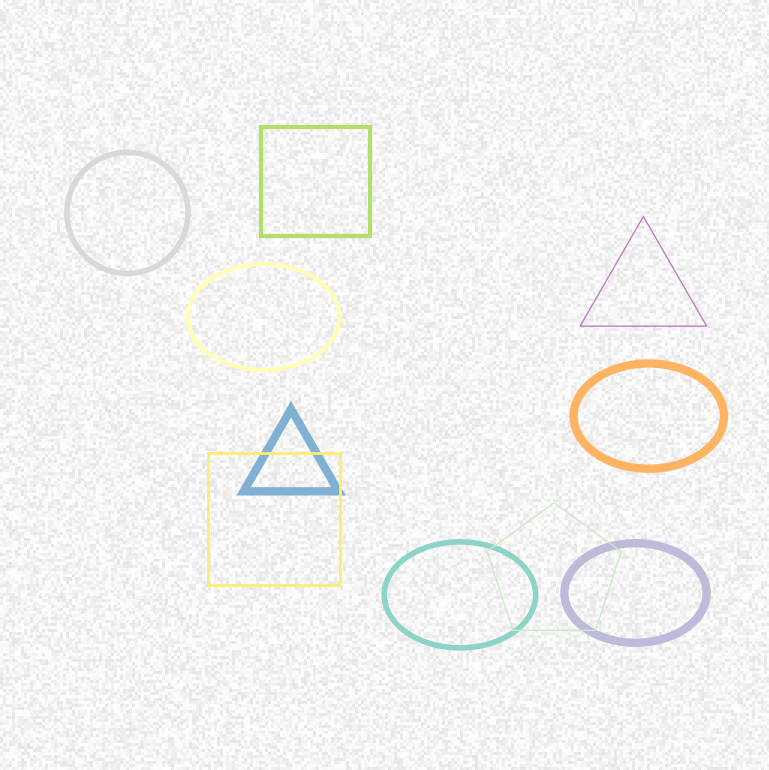[{"shape": "oval", "thickness": 2, "radius": 0.49, "center": [0.597, 0.227]}, {"shape": "oval", "thickness": 1.5, "radius": 0.49, "center": [0.342, 0.588]}, {"shape": "oval", "thickness": 3, "radius": 0.46, "center": [0.825, 0.23]}, {"shape": "triangle", "thickness": 3, "radius": 0.36, "center": [0.378, 0.397]}, {"shape": "oval", "thickness": 3, "radius": 0.49, "center": [0.843, 0.46]}, {"shape": "square", "thickness": 1.5, "radius": 0.35, "center": [0.41, 0.764]}, {"shape": "circle", "thickness": 2, "radius": 0.39, "center": [0.166, 0.724]}, {"shape": "triangle", "thickness": 0.5, "radius": 0.47, "center": [0.836, 0.624]}, {"shape": "pentagon", "thickness": 0.5, "radius": 0.46, "center": [0.72, 0.256]}, {"shape": "square", "thickness": 1, "radius": 0.43, "center": [0.356, 0.326]}]